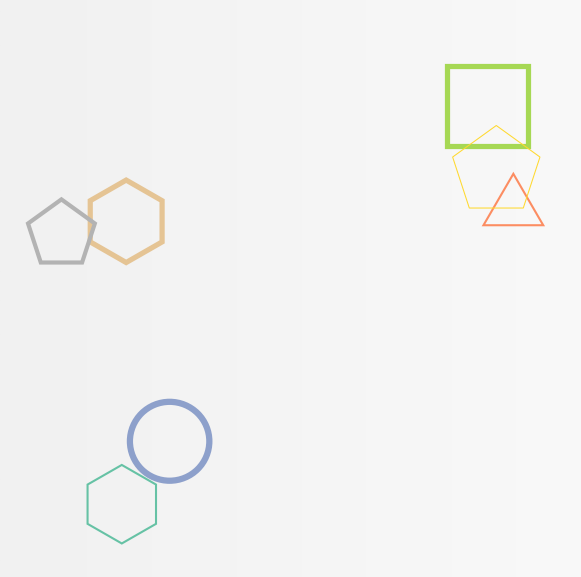[{"shape": "hexagon", "thickness": 1, "radius": 0.34, "center": [0.21, 0.126]}, {"shape": "triangle", "thickness": 1, "radius": 0.3, "center": [0.883, 0.639]}, {"shape": "circle", "thickness": 3, "radius": 0.34, "center": [0.292, 0.235]}, {"shape": "square", "thickness": 2.5, "radius": 0.35, "center": [0.839, 0.815]}, {"shape": "pentagon", "thickness": 0.5, "radius": 0.39, "center": [0.854, 0.703]}, {"shape": "hexagon", "thickness": 2.5, "radius": 0.36, "center": [0.217, 0.616]}, {"shape": "pentagon", "thickness": 2, "radius": 0.3, "center": [0.106, 0.593]}]